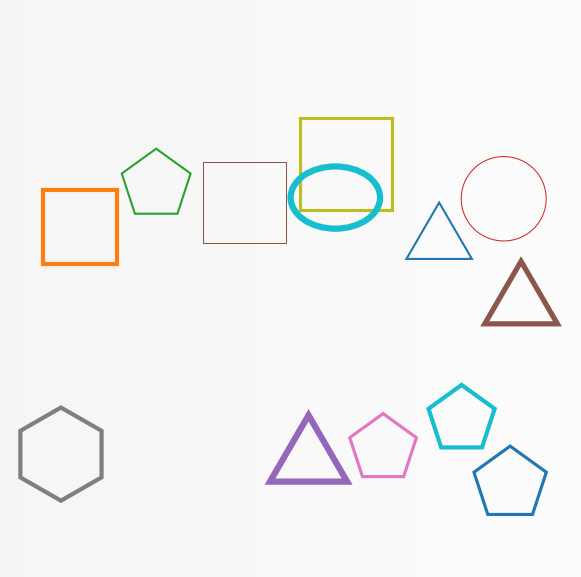[{"shape": "triangle", "thickness": 1, "radius": 0.33, "center": [0.756, 0.583]}, {"shape": "pentagon", "thickness": 1.5, "radius": 0.33, "center": [0.878, 0.161]}, {"shape": "square", "thickness": 2, "radius": 0.32, "center": [0.138, 0.606]}, {"shape": "pentagon", "thickness": 1, "radius": 0.31, "center": [0.269, 0.679]}, {"shape": "circle", "thickness": 0.5, "radius": 0.37, "center": [0.867, 0.655]}, {"shape": "triangle", "thickness": 3, "radius": 0.38, "center": [0.531, 0.203]}, {"shape": "square", "thickness": 0.5, "radius": 0.35, "center": [0.421, 0.648]}, {"shape": "triangle", "thickness": 2.5, "radius": 0.36, "center": [0.896, 0.474]}, {"shape": "pentagon", "thickness": 1.5, "radius": 0.3, "center": [0.659, 0.223]}, {"shape": "hexagon", "thickness": 2, "radius": 0.4, "center": [0.105, 0.213]}, {"shape": "square", "thickness": 1.5, "radius": 0.4, "center": [0.596, 0.715]}, {"shape": "pentagon", "thickness": 2, "radius": 0.3, "center": [0.794, 0.273]}, {"shape": "oval", "thickness": 3, "radius": 0.38, "center": [0.577, 0.657]}]